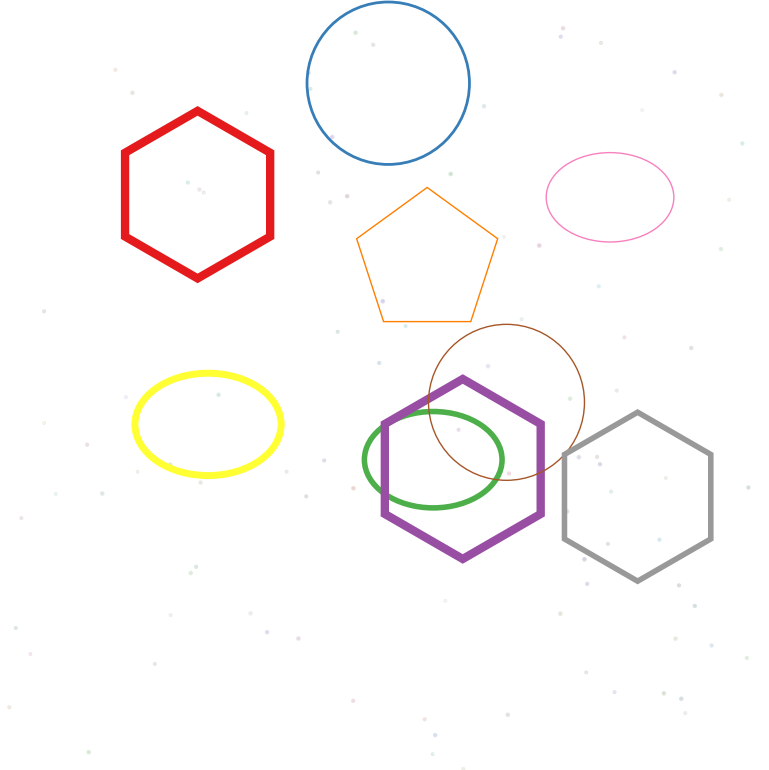[{"shape": "hexagon", "thickness": 3, "radius": 0.54, "center": [0.257, 0.747]}, {"shape": "circle", "thickness": 1, "radius": 0.53, "center": [0.504, 0.892]}, {"shape": "oval", "thickness": 2, "radius": 0.45, "center": [0.563, 0.403]}, {"shape": "hexagon", "thickness": 3, "radius": 0.58, "center": [0.601, 0.391]}, {"shape": "pentagon", "thickness": 0.5, "radius": 0.48, "center": [0.555, 0.66]}, {"shape": "oval", "thickness": 2.5, "radius": 0.47, "center": [0.27, 0.449]}, {"shape": "circle", "thickness": 0.5, "radius": 0.51, "center": [0.658, 0.477]}, {"shape": "oval", "thickness": 0.5, "radius": 0.41, "center": [0.792, 0.744]}, {"shape": "hexagon", "thickness": 2, "radius": 0.55, "center": [0.828, 0.355]}]